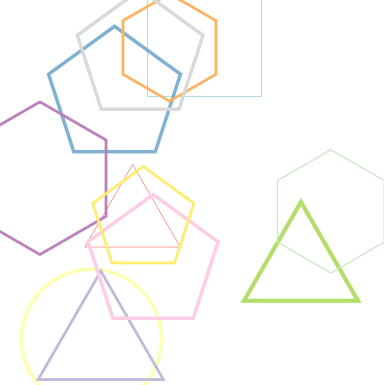[{"shape": "square", "thickness": 0.5, "radius": 0.74, "center": [0.531, 0.898]}, {"shape": "circle", "thickness": 2.5, "radius": 0.91, "center": [0.238, 0.119]}, {"shape": "triangle", "thickness": 2, "radius": 0.94, "center": [0.262, 0.108]}, {"shape": "triangle", "thickness": 0.5, "radius": 0.72, "center": [0.344, 0.43]}, {"shape": "pentagon", "thickness": 2.5, "radius": 0.9, "center": [0.297, 0.752]}, {"shape": "hexagon", "thickness": 2, "radius": 0.7, "center": [0.44, 0.877]}, {"shape": "triangle", "thickness": 3, "radius": 0.85, "center": [0.782, 0.304]}, {"shape": "pentagon", "thickness": 2.5, "radius": 0.89, "center": [0.398, 0.317]}, {"shape": "pentagon", "thickness": 2.5, "radius": 0.86, "center": [0.364, 0.855]}, {"shape": "hexagon", "thickness": 2, "radius": 0.99, "center": [0.104, 0.537]}, {"shape": "hexagon", "thickness": 1, "radius": 0.8, "center": [0.859, 0.451]}, {"shape": "pentagon", "thickness": 2, "radius": 0.69, "center": [0.372, 0.429]}]